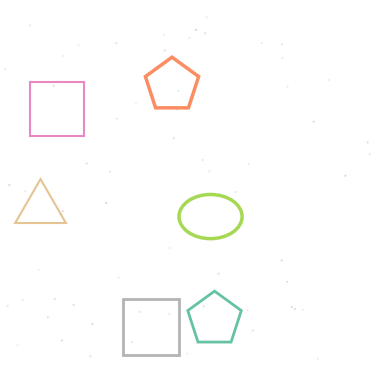[{"shape": "pentagon", "thickness": 2, "radius": 0.37, "center": [0.557, 0.171]}, {"shape": "pentagon", "thickness": 2.5, "radius": 0.36, "center": [0.447, 0.779]}, {"shape": "square", "thickness": 1.5, "radius": 0.35, "center": [0.148, 0.717]}, {"shape": "oval", "thickness": 2.5, "radius": 0.41, "center": [0.547, 0.437]}, {"shape": "triangle", "thickness": 1.5, "radius": 0.38, "center": [0.105, 0.459]}, {"shape": "square", "thickness": 2, "radius": 0.36, "center": [0.393, 0.151]}]